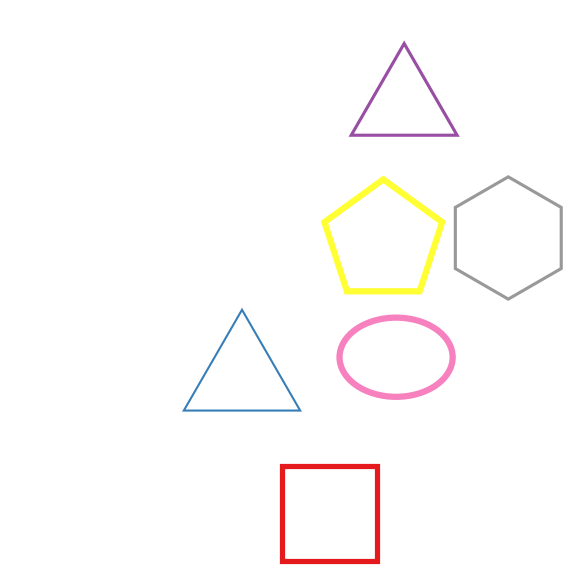[{"shape": "square", "thickness": 2.5, "radius": 0.41, "center": [0.57, 0.11]}, {"shape": "triangle", "thickness": 1, "radius": 0.58, "center": [0.419, 0.346]}, {"shape": "triangle", "thickness": 1.5, "radius": 0.53, "center": [0.7, 0.818]}, {"shape": "pentagon", "thickness": 3, "radius": 0.54, "center": [0.664, 0.581]}, {"shape": "oval", "thickness": 3, "radius": 0.49, "center": [0.686, 0.381]}, {"shape": "hexagon", "thickness": 1.5, "radius": 0.53, "center": [0.88, 0.587]}]